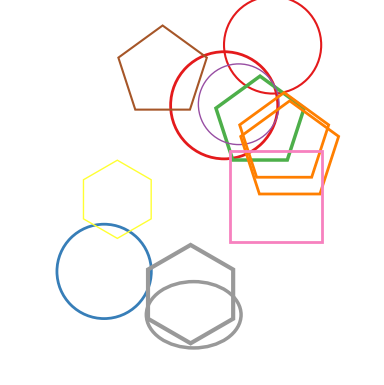[{"shape": "circle", "thickness": 2, "radius": 0.7, "center": [0.582, 0.726]}, {"shape": "circle", "thickness": 1.5, "radius": 0.63, "center": [0.708, 0.883]}, {"shape": "circle", "thickness": 2, "radius": 0.61, "center": [0.27, 0.295]}, {"shape": "pentagon", "thickness": 2.5, "radius": 0.6, "center": [0.675, 0.682]}, {"shape": "circle", "thickness": 1, "radius": 0.52, "center": [0.62, 0.729]}, {"shape": "pentagon", "thickness": 2, "radius": 0.61, "center": [0.738, 0.638]}, {"shape": "pentagon", "thickness": 2, "radius": 0.67, "center": [0.752, 0.604]}, {"shape": "hexagon", "thickness": 1, "radius": 0.51, "center": [0.305, 0.482]}, {"shape": "pentagon", "thickness": 1.5, "radius": 0.6, "center": [0.422, 0.813]}, {"shape": "square", "thickness": 2, "radius": 0.59, "center": [0.716, 0.49]}, {"shape": "oval", "thickness": 2.5, "radius": 0.62, "center": [0.503, 0.182]}, {"shape": "hexagon", "thickness": 3, "radius": 0.64, "center": [0.495, 0.236]}]